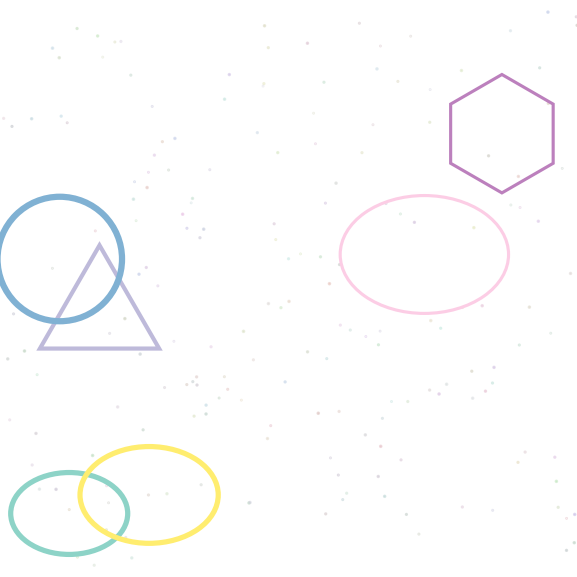[{"shape": "oval", "thickness": 2.5, "radius": 0.51, "center": [0.12, 0.11]}, {"shape": "triangle", "thickness": 2, "radius": 0.6, "center": [0.172, 0.455]}, {"shape": "circle", "thickness": 3, "radius": 0.54, "center": [0.104, 0.551]}, {"shape": "oval", "thickness": 1.5, "radius": 0.73, "center": [0.735, 0.558]}, {"shape": "hexagon", "thickness": 1.5, "radius": 0.51, "center": [0.869, 0.768]}, {"shape": "oval", "thickness": 2.5, "radius": 0.6, "center": [0.258, 0.142]}]